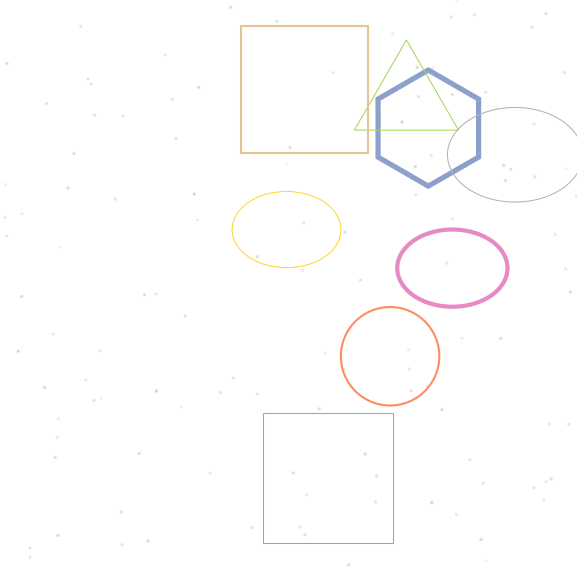[{"shape": "square", "thickness": 0.5, "radius": 0.57, "center": [0.568, 0.172]}, {"shape": "circle", "thickness": 1, "radius": 0.43, "center": [0.675, 0.382]}, {"shape": "hexagon", "thickness": 2.5, "radius": 0.5, "center": [0.742, 0.777]}, {"shape": "oval", "thickness": 2, "radius": 0.48, "center": [0.783, 0.535]}, {"shape": "triangle", "thickness": 0.5, "radius": 0.52, "center": [0.704, 0.826]}, {"shape": "oval", "thickness": 0.5, "radius": 0.47, "center": [0.496, 0.602]}, {"shape": "square", "thickness": 1, "radius": 0.55, "center": [0.527, 0.844]}, {"shape": "oval", "thickness": 0.5, "radius": 0.59, "center": [0.892, 0.731]}]